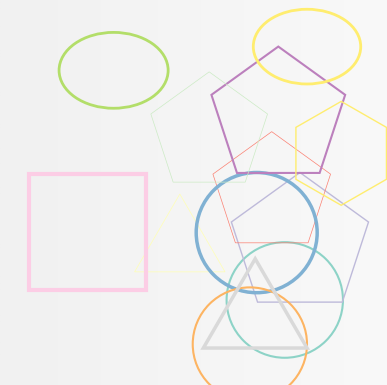[{"shape": "circle", "thickness": 1.5, "radius": 0.75, "center": [0.735, 0.221]}, {"shape": "triangle", "thickness": 0.5, "radius": 0.67, "center": [0.464, 0.361]}, {"shape": "pentagon", "thickness": 1, "radius": 0.93, "center": [0.774, 0.366]}, {"shape": "pentagon", "thickness": 0.5, "radius": 0.8, "center": [0.701, 0.498]}, {"shape": "circle", "thickness": 2.5, "radius": 0.78, "center": [0.662, 0.396]}, {"shape": "circle", "thickness": 1.5, "radius": 0.74, "center": [0.645, 0.106]}, {"shape": "oval", "thickness": 2, "radius": 0.7, "center": [0.293, 0.817]}, {"shape": "square", "thickness": 3, "radius": 0.75, "center": [0.226, 0.398]}, {"shape": "triangle", "thickness": 2.5, "radius": 0.77, "center": [0.659, 0.173]}, {"shape": "pentagon", "thickness": 1.5, "radius": 0.91, "center": [0.718, 0.698]}, {"shape": "pentagon", "thickness": 0.5, "radius": 0.79, "center": [0.54, 0.655]}, {"shape": "hexagon", "thickness": 1, "radius": 0.67, "center": [0.88, 0.602]}, {"shape": "oval", "thickness": 2, "radius": 0.69, "center": [0.792, 0.879]}]